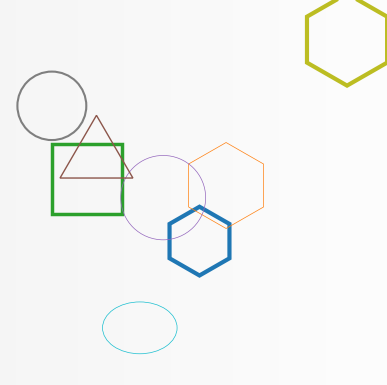[{"shape": "hexagon", "thickness": 3, "radius": 0.45, "center": [0.515, 0.374]}, {"shape": "hexagon", "thickness": 0.5, "radius": 0.56, "center": [0.583, 0.518]}, {"shape": "square", "thickness": 2.5, "radius": 0.46, "center": [0.224, 0.535]}, {"shape": "circle", "thickness": 0.5, "radius": 0.55, "center": [0.421, 0.487]}, {"shape": "triangle", "thickness": 1, "radius": 0.54, "center": [0.249, 0.592]}, {"shape": "circle", "thickness": 1.5, "radius": 0.44, "center": [0.134, 0.725]}, {"shape": "hexagon", "thickness": 3, "radius": 0.6, "center": [0.896, 0.897]}, {"shape": "oval", "thickness": 0.5, "radius": 0.48, "center": [0.361, 0.148]}]